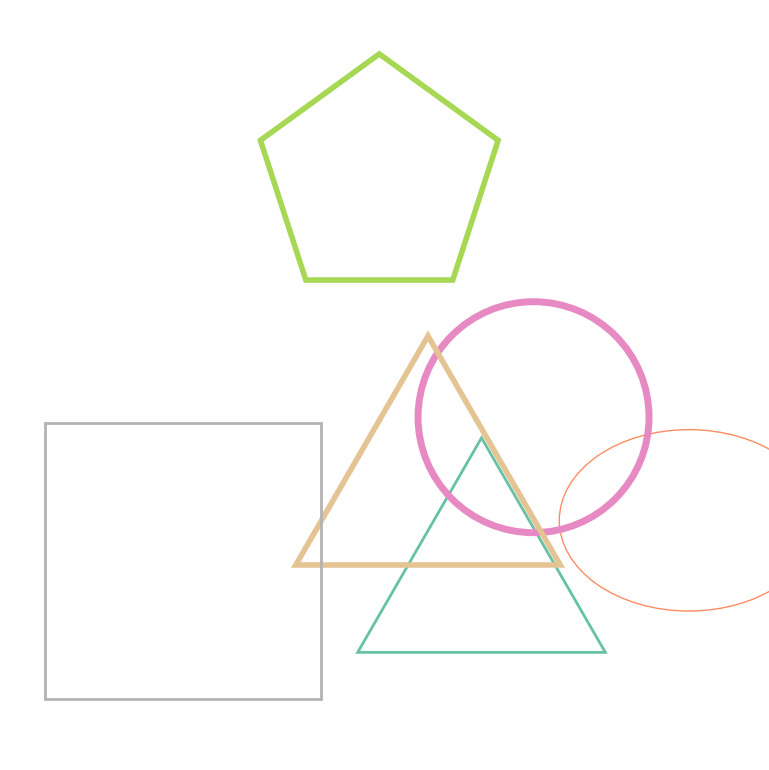[{"shape": "triangle", "thickness": 1, "radius": 0.93, "center": [0.625, 0.246]}, {"shape": "oval", "thickness": 0.5, "radius": 0.84, "center": [0.895, 0.324]}, {"shape": "circle", "thickness": 2.5, "radius": 0.75, "center": [0.693, 0.458]}, {"shape": "pentagon", "thickness": 2, "radius": 0.81, "center": [0.493, 0.768]}, {"shape": "triangle", "thickness": 2, "radius": 0.99, "center": [0.556, 0.365]}, {"shape": "square", "thickness": 1, "radius": 0.9, "center": [0.238, 0.272]}]